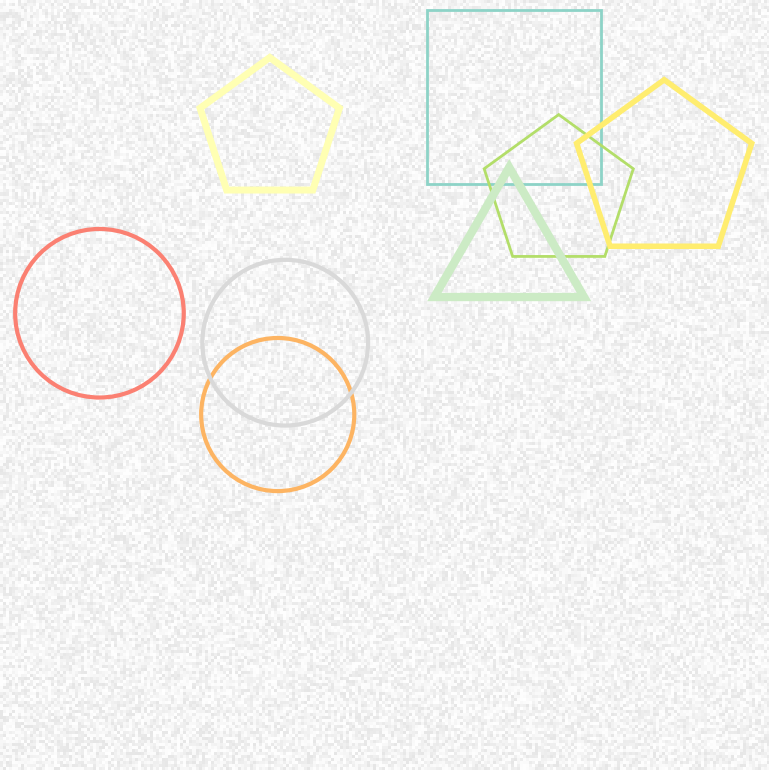[{"shape": "square", "thickness": 1, "radius": 0.57, "center": [0.667, 0.874]}, {"shape": "pentagon", "thickness": 2.5, "radius": 0.48, "center": [0.35, 0.83]}, {"shape": "circle", "thickness": 1.5, "radius": 0.55, "center": [0.129, 0.593]}, {"shape": "circle", "thickness": 1.5, "radius": 0.5, "center": [0.361, 0.462]}, {"shape": "pentagon", "thickness": 1, "radius": 0.51, "center": [0.726, 0.749]}, {"shape": "circle", "thickness": 1.5, "radius": 0.54, "center": [0.37, 0.555]}, {"shape": "triangle", "thickness": 3, "radius": 0.56, "center": [0.661, 0.67]}, {"shape": "pentagon", "thickness": 2, "radius": 0.6, "center": [0.863, 0.777]}]